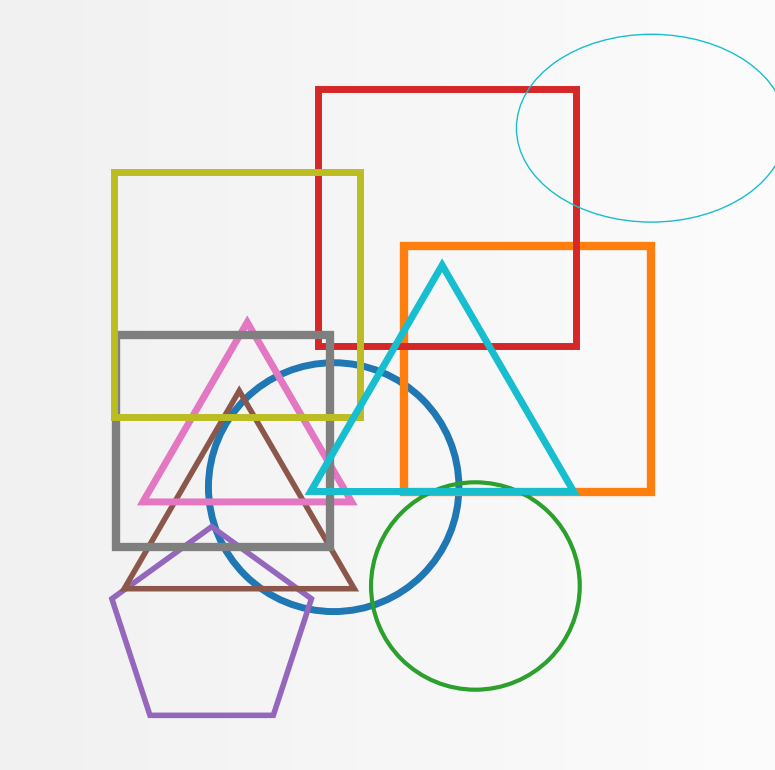[{"shape": "circle", "thickness": 2.5, "radius": 0.81, "center": [0.431, 0.367]}, {"shape": "square", "thickness": 3, "radius": 0.8, "center": [0.681, 0.52]}, {"shape": "circle", "thickness": 1.5, "radius": 0.67, "center": [0.613, 0.239]}, {"shape": "square", "thickness": 2.5, "radius": 0.83, "center": [0.577, 0.717]}, {"shape": "pentagon", "thickness": 2, "radius": 0.68, "center": [0.273, 0.181]}, {"shape": "triangle", "thickness": 2, "radius": 0.86, "center": [0.309, 0.321]}, {"shape": "triangle", "thickness": 2.5, "radius": 0.78, "center": [0.319, 0.426]}, {"shape": "square", "thickness": 3, "radius": 0.69, "center": [0.288, 0.427]}, {"shape": "square", "thickness": 2.5, "radius": 0.8, "center": [0.306, 0.618]}, {"shape": "triangle", "thickness": 2.5, "radius": 0.98, "center": [0.571, 0.46]}, {"shape": "oval", "thickness": 0.5, "radius": 0.87, "center": [0.841, 0.834]}]